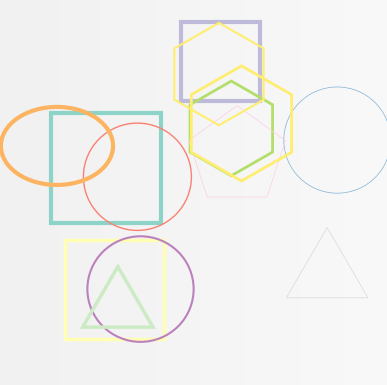[{"shape": "square", "thickness": 3, "radius": 0.71, "center": [0.274, 0.563]}, {"shape": "square", "thickness": 2.5, "radius": 0.64, "center": [0.295, 0.248]}, {"shape": "square", "thickness": 3, "radius": 0.51, "center": [0.569, 0.841]}, {"shape": "circle", "thickness": 1, "radius": 0.7, "center": [0.355, 0.541]}, {"shape": "circle", "thickness": 0.5, "radius": 0.69, "center": [0.87, 0.636]}, {"shape": "oval", "thickness": 3, "radius": 0.72, "center": [0.147, 0.621]}, {"shape": "hexagon", "thickness": 2, "radius": 0.61, "center": [0.597, 0.667]}, {"shape": "pentagon", "thickness": 0.5, "radius": 0.66, "center": [0.612, 0.594]}, {"shape": "triangle", "thickness": 0.5, "radius": 0.61, "center": [0.844, 0.287]}, {"shape": "circle", "thickness": 1.5, "radius": 0.69, "center": [0.363, 0.249]}, {"shape": "triangle", "thickness": 2.5, "radius": 0.52, "center": [0.304, 0.203]}, {"shape": "hexagon", "thickness": 2, "radius": 0.75, "center": [0.623, 0.679]}, {"shape": "hexagon", "thickness": 1.5, "radius": 0.67, "center": [0.565, 0.808]}]